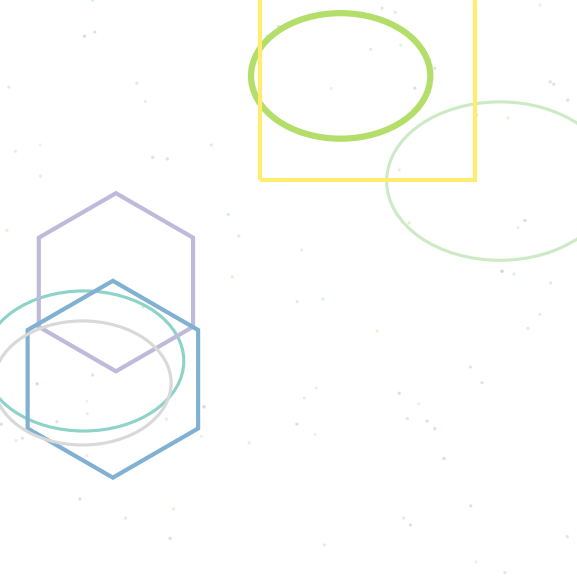[{"shape": "oval", "thickness": 1.5, "radius": 0.87, "center": [0.145, 0.374]}, {"shape": "hexagon", "thickness": 2, "radius": 0.77, "center": [0.201, 0.51]}, {"shape": "hexagon", "thickness": 2, "radius": 0.85, "center": [0.195, 0.342]}, {"shape": "oval", "thickness": 3, "radius": 0.78, "center": [0.59, 0.868]}, {"shape": "oval", "thickness": 1.5, "radius": 0.77, "center": [0.143, 0.336]}, {"shape": "oval", "thickness": 1.5, "radius": 0.98, "center": [0.865, 0.686]}, {"shape": "square", "thickness": 2, "radius": 0.93, "center": [0.637, 0.874]}]